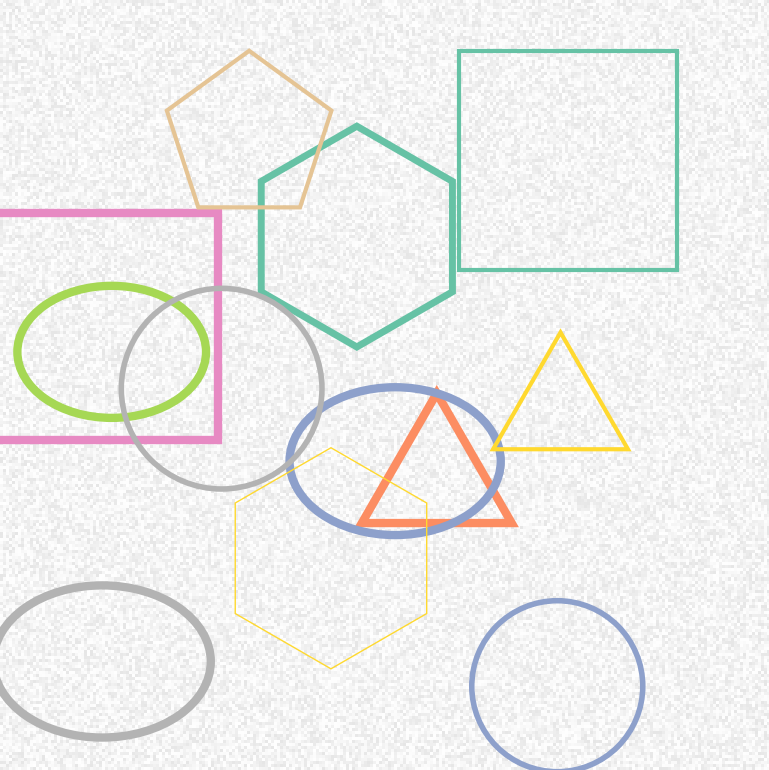[{"shape": "square", "thickness": 1.5, "radius": 0.71, "center": [0.737, 0.791]}, {"shape": "hexagon", "thickness": 2.5, "radius": 0.72, "center": [0.463, 0.693]}, {"shape": "triangle", "thickness": 3, "radius": 0.56, "center": [0.567, 0.377]}, {"shape": "oval", "thickness": 3, "radius": 0.69, "center": [0.513, 0.401]}, {"shape": "circle", "thickness": 2, "radius": 0.56, "center": [0.724, 0.109]}, {"shape": "square", "thickness": 3, "radius": 0.74, "center": [0.135, 0.576]}, {"shape": "oval", "thickness": 3, "radius": 0.61, "center": [0.145, 0.543]}, {"shape": "hexagon", "thickness": 0.5, "radius": 0.72, "center": [0.43, 0.275]}, {"shape": "triangle", "thickness": 1.5, "radius": 0.51, "center": [0.728, 0.467]}, {"shape": "pentagon", "thickness": 1.5, "radius": 0.56, "center": [0.324, 0.822]}, {"shape": "oval", "thickness": 3, "radius": 0.71, "center": [0.133, 0.141]}, {"shape": "circle", "thickness": 2, "radius": 0.65, "center": [0.288, 0.495]}]